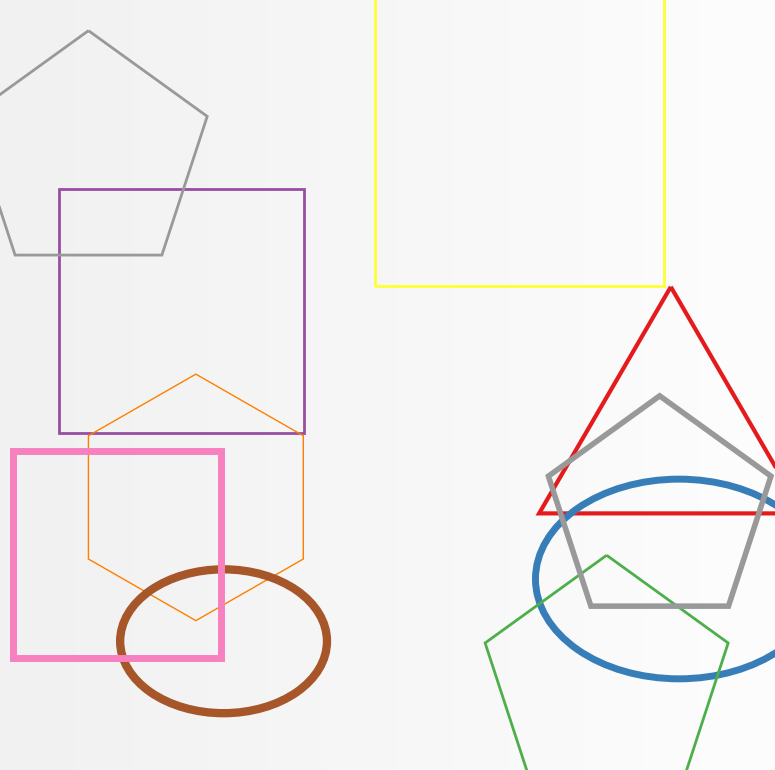[{"shape": "triangle", "thickness": 1.5, "radius": 0.98, "center": [0.866, 0.431]}, {"shape": "oval", "thickness": 2.5, "radius": 0.93, "center": [0.876, 0.248]}, {"shape": "pentagon", "thickness": 1, "radius": 0.82, "center": [0.783, 0.114]}, {"shape": "square", "thickness": 1, "radius": 0.79, "center": [0.234, 0.596]}, {"shape": "hexagon", "thickness": 0.5, "radius": 0.8, "center": [0.253, 0.354]}, {"shape": "square", "thickness": 1, "radius": 0.93, "center": [0.67, 0.815]}, {"shape": "oval", "thickness": 3, "radius": 0.67, "center": [0.288, 0.167]}, {"shape": "square", "thickness": 2.5, "radius": 0.67, "center": [0.151, 0.28]}, {"shape": "pentagon", "thickness": 1, "radius": 0.81, "center": [0.114, 0.799]}, {"shape": "pentagon", "thickness": 2, "radius": 0.75, "center": [0.851, 0.335]}]